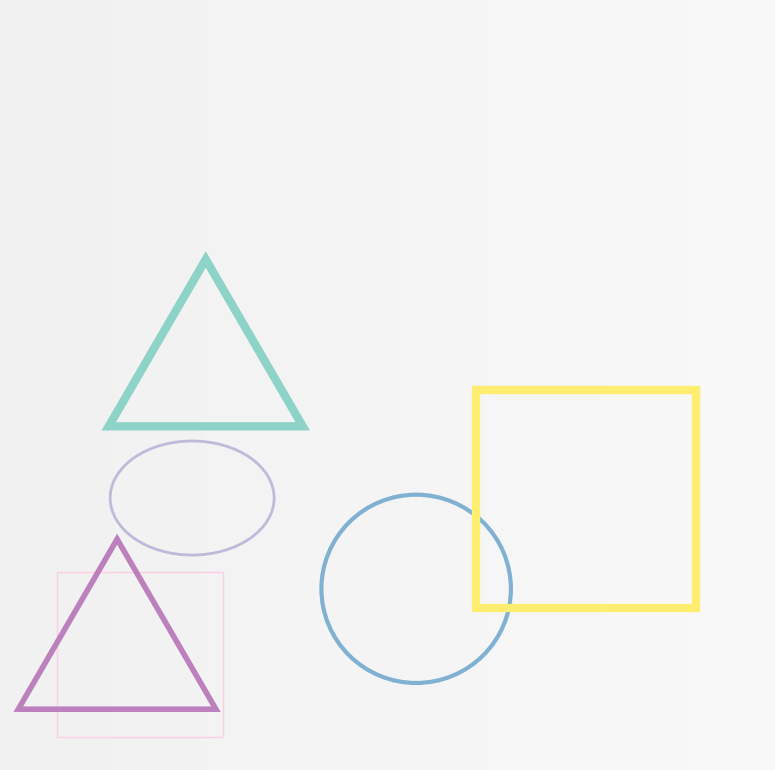[{"shape": "triangle", "thickness": 3, "radius": 0.72, "center": [0.265, 0.519]}, {"shape": "oval", "thickness": 1, "radius": 0.53, "center": [0.248, 0.353]}, {"shape": "circle", "thickness": 1.5, "radius": 0.61, "center": [0.537, 0.235]}, {"shape": "square", "thickness": 0.5, "radius": 0.54, "center": [0.18, 0.15]}, {"shape": "triangle", "thickness": 2, "radius": 0.74, "center": [0.151, 0.153]}, {"shape": "square", "thickness": 3, "radius": 0.71, "center": [0.756, 0.352]}]